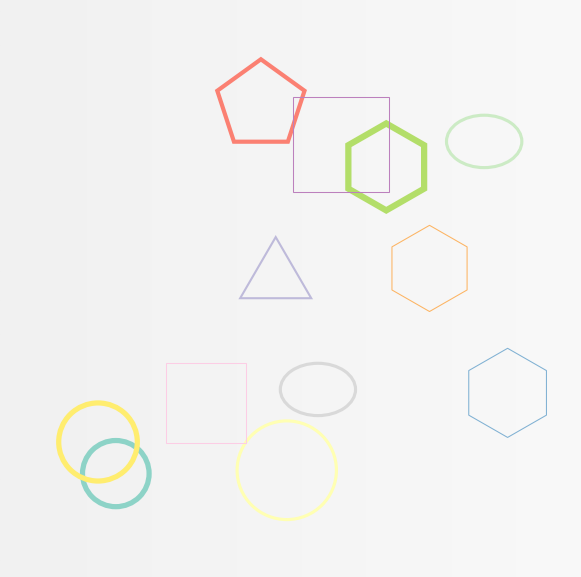[{"shape": "circle", "thickness": 2.5, "radius": 0.29, "center": [0.199, 0.179]}, {"shape": "circle", "thickness": 1.5, "radius": 0.43, "center": [0.493, 0.185]}, {"shape": "triangle", "thickness": 1, "radius": 0.35, "center": [0.474, 0.518]}, {"shape": "pentagon", "thickness": 2, "radius": 0.39, "center": [0.449, 0.818]}, {"shape": "hexagon", "thickness": 0.5, "radius": 0.39, "center": [0.873, 0.319]}, {"shape": "hexagon", "thickness": 0.5, "radius": 0.37, "center": [0.739, 0.534]}, {"shape": "hexagon", "thickness": 3, "radius": 0.38, "center": [0.665, 0.71]}, {"shape": "square", "thickness": 0.5, "radius": 0.35, "center": [0.354, 0.302]}, {"shape": "oval", "thickness": 1.5, "radius": 0.32, "center": [0.547, 0.325]}, {"shape": "square", "thickness": 0.5, "radius": 0.41, "center": [0.587, 0.749]}, {"shape": "oval", "thickness": 1.5, "radius": 0.32, "center": [0.833, 0.754]}, {"shape": "circle", "thickness": 2.5, "radius": 0.34, "center": [0.169, 0.234]}]